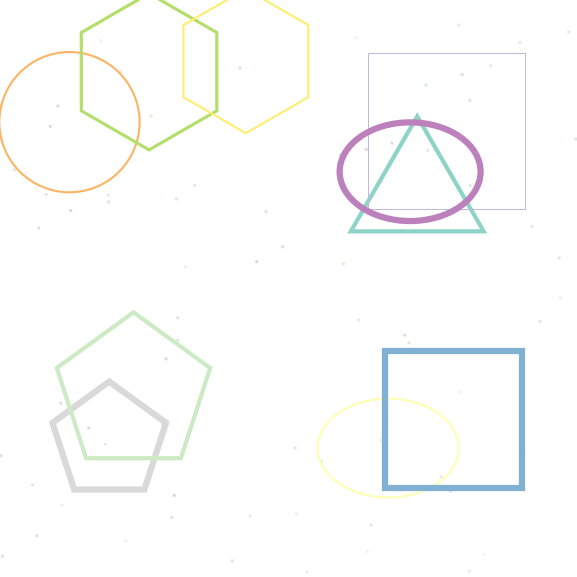[{"shape": "triangle", "thickness": 2, "radius": 0.66, "center": [0.722, 0.665]}, {"shape": "oval", "thickness": 1, "radius": 0.61, "center": [0.672, 0.223]}, {"shape": "square", "thickness": 0.5, "radius": 0.68, "center": [0.773, 0.772]}, {"shape": "square", "thickness": 3, "radius": 0.59, "center": [0.785, 0.273]}, {"shape": "circle", "thickness": 1, "radius": 0.61, "center": [0.12, 0.788]}, {"shape": "hexagon", "thickness": 1.5, "radius": 0.68, "center": [0.258, 0.875]}, {"shape": "pentagon", "thickness": 3, "radius": 0.52, "center": [0.189, 0.235]}, {"shape": "oval", "thickness": 3, "radius": 0.61, "center": [0.71, 0.702]}, {"shape": "pentagon", "thickness": 2, "radius": 0.7, "center": [0.231, 0.319]}, {"shape": "hexagon", "thickness": 1, "radius": 0.62, "center": [0.426, 0.893]}]